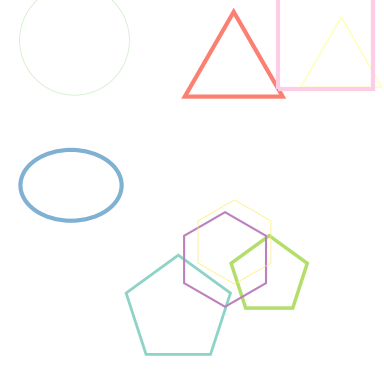[{"shape": "pentagon", "thickness": 2, "radius": 0.71, "center": [0.463, 0.195]}, {"shape": "triangle", "thickness": 1, "radius": 0.61, "center": [0.886, 0.834]}, {"shape": "triangle", "thickness": 3, "radius": 0.73, "center": [0.607, 0.822]}, {"shape": "oval", "thickness": 3, "radius": 0.66, "center": [0.184, 0.519]}, {"shape": "pentagon", "thickness": 2.5, "radius": 0.52, "center": [0.699, 0.284]}, {"shape": "square", "thickness": 3, "radius": 0.62, "center": [0.846, 0.892]}, {"shape": "hexagon", "thickness": 1.5, "radius": 0.61, "center": [0.585, 0.326]}, {"shape": "circle", "thickness": 0.5, "radius": 0.71, "center": [0.194, 0.895]}, {"shape": "hexagon", "thickness": 0.5, "radius": 0.55, "center": [0.609, 0.372]}]